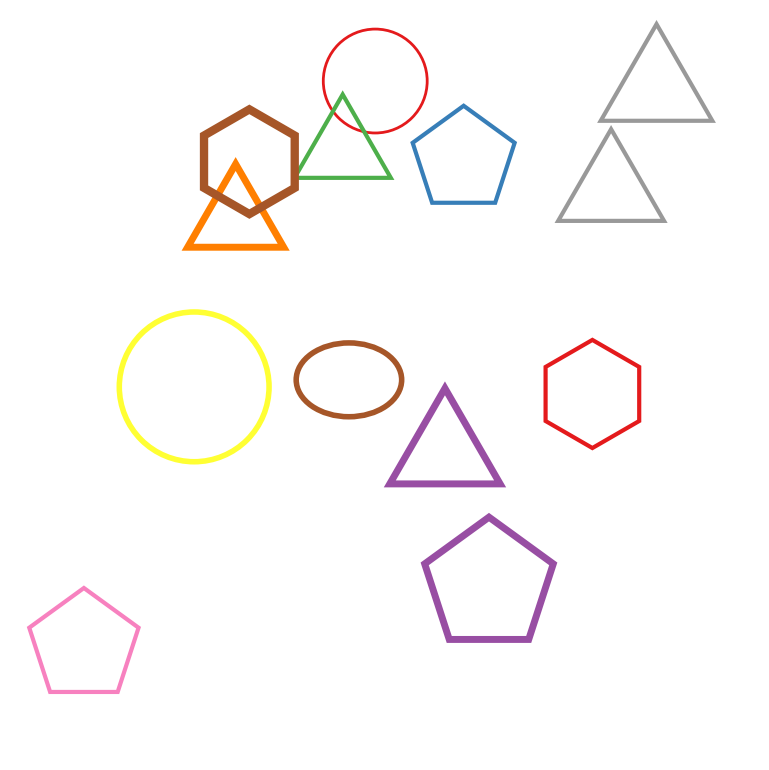[{"shape": "hexagon", "thickness": 1.5, "radius": 0.35, "center": [0.769, 0.488]}, {"shape": "circle", "thickness": 1, "radius": 0.34, "center": [0.487, 0.895]}, {"shape": "pentagon", "thickness": 1.5, "radius": 0.35, "center": [0.602, 0.793]}, {"shape": "triangle", "thickness": 1.5, "radius": 0.36, "center": [0.445, 0.805]}, {"shape": "pentagon", "thickness": 2.5, "radius": 0.44, "center": [0.635, 0.241]}, {"shape": "triangle", "thickness": 2.5, "radius": 0.41, "center": [0.578, 0.413]}, {"shape": "triangle", "thickness": 2.5, "radius": 0.36, "center": [0.306, 0.715]}, {"shape": "circle", "thickness": 2, "radius": 0.49, "center": [0.252, 0.498]}, {"shape": "hexagon", "thickness": 3, "radius": 0.34, "center": [0.324, 0.79]}, {"shape": "oval", "thickness": 2, "radius": 0.34, "center": [0.453, 0.507]}, {"shape": "pentagon", "thickness": 1.5, "radius": 0.37, "center": [0.109, 0.162]}, {"shape": "triangle", "thickness": 1.5, "radius": 0.4, "center": [0.794, 0.753]}, {"shape": "triangle", "thickness": 1.5, "radius": 0.42, "center": [0.853, 0.885]}]